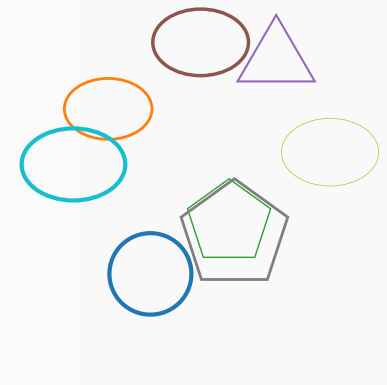[{"shape": "circle", "thickness": 3, "radius": 0.53, "center": [0.388, 0.289]}, {"shape": "oval", "thickness": 2, "radius": 0.57, "center": [0.279, 0.717]}, {"shape": "pentagon", "thickness": 1, "radius": 0.56, "center": [0.591, 0.423]}, {"shape": "triangle", "thickness": 1.5, "radius": 0.58, "center": [0.713, 0.846]}, {"shape": "oval", "thickness": 2.5, "radius": 0.62, "center": [0.518, 0.89]}, {"shape": "pentagon", "thickness": 2, "radius": 0.72, "center": [0.605, 0.391]}, {"shape": "oval", "thickness": 0.5, "radius": 0.63, "center": [0.852, 0.605]}, {"shape": "oval", "thickness": 3, "radius": 0.67, "center": [0.19, 0.573]}]